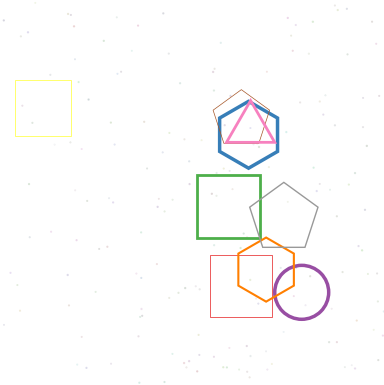[{"shape": "square", "thickness": 0.5, "radius": 0.4, "center": [0.625, 0.257]}, {"shape": "hexagon", "thickness": 2.5, "radius": 0.43, "center": [0.646, 0.65]}, {"shape": "square", "thickness": 2, "radius": 0.41, "center": [0.594, 0.464]}, {"shape": "circle", "thickness": 2.5, "radius": 0.35, "center": [0.784, 0.241]}, {"shape": "hexagon", "thickness": 1.5, "radius": 0.42, "center": [0.691, 0.3]}, {"shape": "square", "thickness": 0.5, "radius": 0.37, "center": [0.112, 0.719]}, {"shape": "pentagon", "thickness": 0.5, "radius": 0.39, "center": [0.627, 0.69]}, {"shape": "triangle", "thickness": 2, "radius": 0.36, "center": [0.651, 0.666]}, {"shape": "pentagon", "thickness": 1, "radius": 0.47, "center": [0.737, 0.433]}]